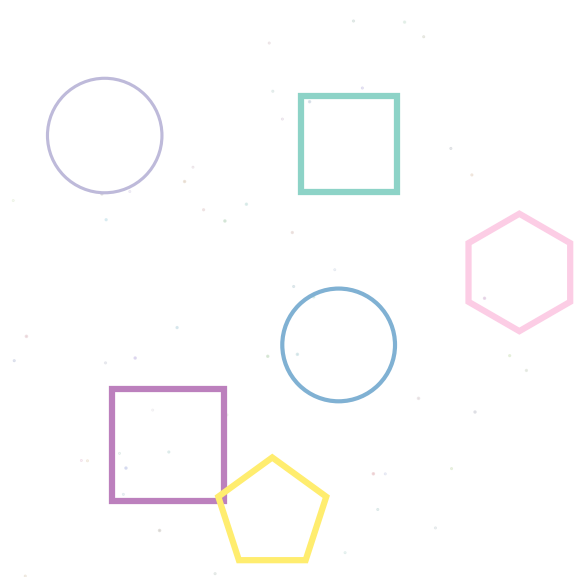[{"shape": "square", "thickness": 3, "radius": 0.42, "center": [0.605, 0.75]}, {"shape": "circle", "thickness": 1.5, "radius": 0.5, "center": [0.181, 0.764]}, {"shape": "circle", "thickness": 2, "radius": 0.49, "center": [0.586, 0.402]}, {"shape": "hexagon", "thickness": 3, "radius": 0.51, "center": [0.899, 0.527]}, {"shape": "square", "thickness": 3, "radius": 0.49, "center": [0.291, 0.228]}, {"shape": "pentagon", "thickness": 3, "radius": 0.49, "center": [0.471, 0.109]}]